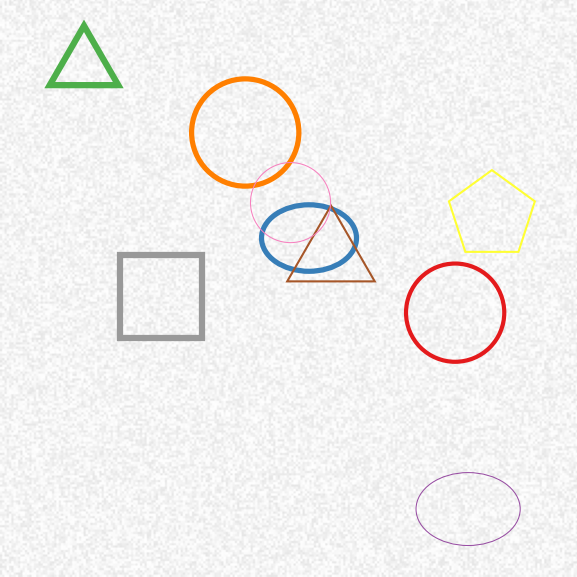[{"shape": "circle", "thickness": 2, "radius": 0.43, "center": [0.788, 0.458]}, {"shape": "oval", "thickness": 2.5, "radius": 0.41, "center": [0.535, 0.587]}, {"shape": "triangle", "thickness": 3, "radius": 0.34, "center": [0.145, 0.886]}, {"shape": "oval", "thickness": 0.5, "radius": 0.45, "center": [0.811, 0.118]}, {"shape": "circle", "thickness": 2.5, "radius": 0.46, "center": [0.425, 0.77]}, {"shape": "pentagon", "thickness": 1, "radius": 0.39, "center": [0.852, 0.626]}, {"shape": "triangle", "thickness": 1, "radius": 0.44, "center": [0.573, 0.556]}, {"shape": "circle", "thickness": 0.5, "radius": 0.35, "center": [0.503, 0.648]}, {"shape": "square", "thickness": 3, "radius": 0.36, "center": [0.279, 0.486]}]